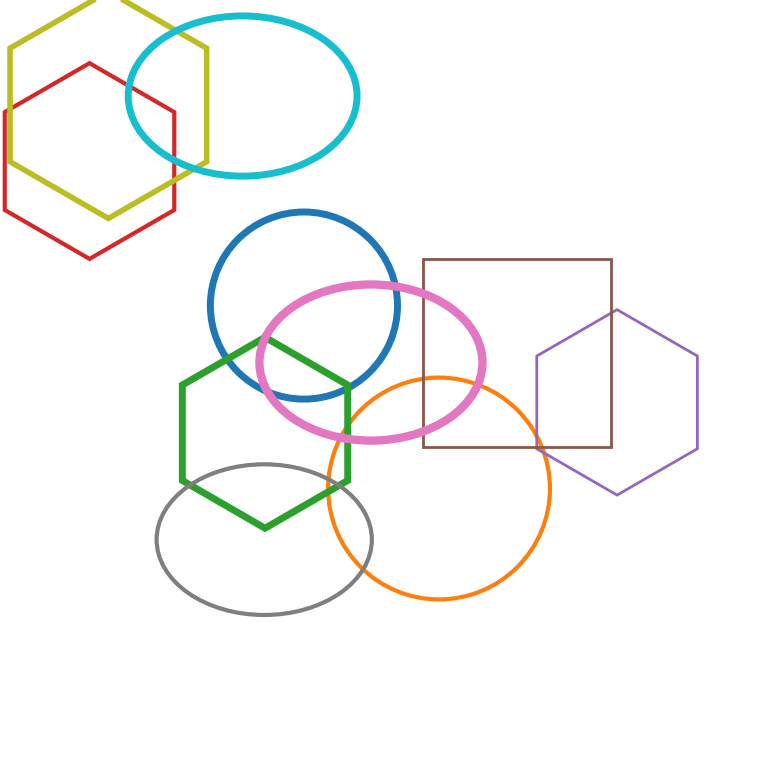[{"shape": "circle", "thickness": 2.5, "radius": 0.61, "center": [0.395, 0.603]}, {"shape": "circle", "thickness": 1.5, "radius": 0.72, "center": [0.57, 0.366]}, {"shape": "hexagon", "thickness": 2.5, "radius": 0.62, "center": [0.344, 0.438]}, {"shape": "hexagon", "thickness": 1.5, "radius": 0.64, "center": [0.116, 0.791]}, {"shape": "hexagon", "thickness": 1, "radius": 0.6, "center": [0.801, 0.477]}, {"shape": "square", "thickness": 1, "radius": 0.61, "center": [0.671, 0.542]}, {"shape": "oval", "thickness": 3, "radius": 0.72, "center": [0.482, 0.529]}, {"shape": "oval", "thickness": 1.5, "radius": 0.7, "center": [0.343, 0.299]}, {"shape": "hexagon", "thickness": 2, "radius": 0.74, "center": [0.141, 0.864]}, {"shape": "oval", "thickness": 2.5, "radius": 0.74, "center": [0.315, 0.875]}]